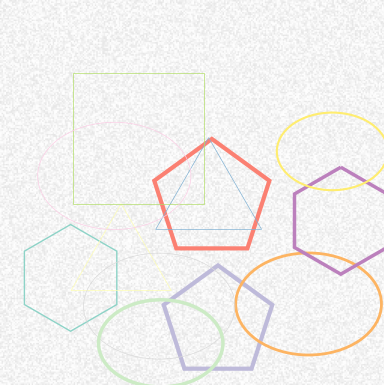[{"shape": "hexagon", "thickness": 1, "radius": 0.69, "center": [0.183, 0.278]}, {"shape": "triangle", "thickness": 0.5, "radius": 0.75, "center": [0.315, 0.32]}, {"shape": "pentagon", "thickness": 3, "radius": 0.74, "center": [0.566, 0.162]}, {"shape": "pentagon", "thickness": 3, "radius": 0.79, "center": [0.55, 0.482]}, {"shape": "triangle", "thickness": 0.5, "radius": 0.79, "center": [0.542, 0.484]}, {"shape": "oval", "thickness": 2, "radius": 0.95, "center": [0.801, 0.21]}, {"shape": "square", "thickness": 0.5, "radius": 0.86, "center": [0.36, 0.64]}, {"shape": "oval", "thickness": 0.5, "radius": 0.99, "center": [0.297, 0.543]}, {"shape": "oval", "thickness": 0.5, "radius": 0.98, "center": [0.414, 0.205]}, {"shape": "hexagon", "thickness": 2.5, "radius": 0.69, "center": [0.885, 0.427]}, {"shape": "oval", "thickness": 2.5, "radius": 0.81, "center": [0.417, 0.108]}, {"shape": "oval", "thickness": 1.5, "radius": 0.72, "center": [0.863, 0.607]}]